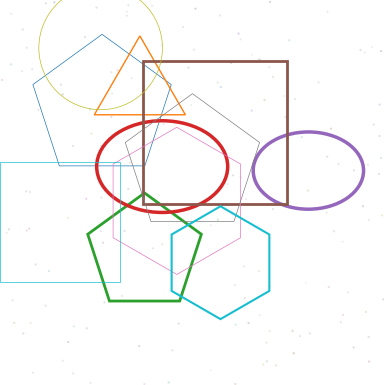[{"shape": "pentagon", "thickness": 0.5, "radius": 0.94, "center": [0.265, 0.722]}, {"shape": "triangle", "thickness": 1, "radius": 0.68, "center": [0.363, 0.77]}, {"shape": "pentagon", "thickness": 2, "radius": 0.78, "center": [0.375, 0.344]}, {"shape": "oval", "thickness": 2.5, "radius": 0.85, "center": [0.421, 0.567]}, {"shape": "oval", "thickness": 2.5, "radius": 0.72, "center": [0.801, 0.557]}, {"shape": "square", "thickness": 2, "radius": 0.93, "center": [0.558, 0.657]}, {"shape": "hexagon", "thickness": 0.5, "radius": 0.96, "center": [0.459, 0.478]}, {"shape": "pentagon", "thickness": 0.5, "radius": 0.92, "center": [0.5, 0.573]}, {"shape": "circle", "thickness": 0.5, "radius": 0.8, "center": [0.261, 0.876]}, {"shape": "square", "thickness": 0.5, "radius": 0.78, "center": [0.156, 0.424]}, {"shape": "hexagon", "thickness": 1.5, "radius": 0.73, "center": [0.573, 0.318]}]